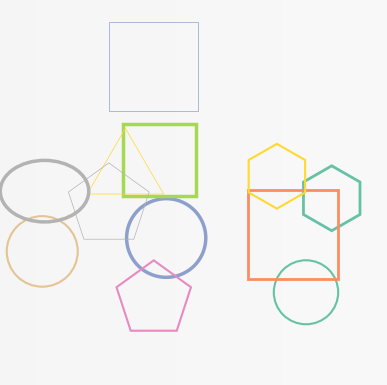[{"shape": "hexagon", "thickness": 2, "radius": 0.42, "center": [0.856, 0.485]}, {"shape": "circle", "thickness": 1.5, "radius": 0.42, "center": [0.79, 0.241]}, {"shape": "square", "thickness": 2, "radius": 0.58, "center": [0.757, 0.391]}, {"shape": "circle", "thickness": 2.5, "radius": 0.51, "center": [0.429, 0.382]}, {"shape": "square", "thickness": 0.5, "radius": 0.58, "center": [0.396, 0.827]}, {"shape": "pentagon", "thickness": 1.5, "radius": 0.51, "center": [0.397, 0.223]}, {"shape": "square", "thickness": 2.5, "radius": 0.47, "center": [0.412, 0.585]}, {"shape": "triangle", "thickness": 0.5, "radius": 0.57, "center": [0.324, 0.553]}, {"shape": "hexagon", "thickness": 1.5, "radius": 0.42, "center": [0.715, 0.542]}, {"shape": "circle", "thickness": 1.5, "radius": 0.46, "center": [0.109, 0.347]}, {"shape": "pentagon", "thickness": 0.5, "radius": 0.55, "center": [0.281, 0.467]}, {"shape": "oval", "thickness": 2.5, "radius": 0.57, "center": [0.115, 0.504]}]